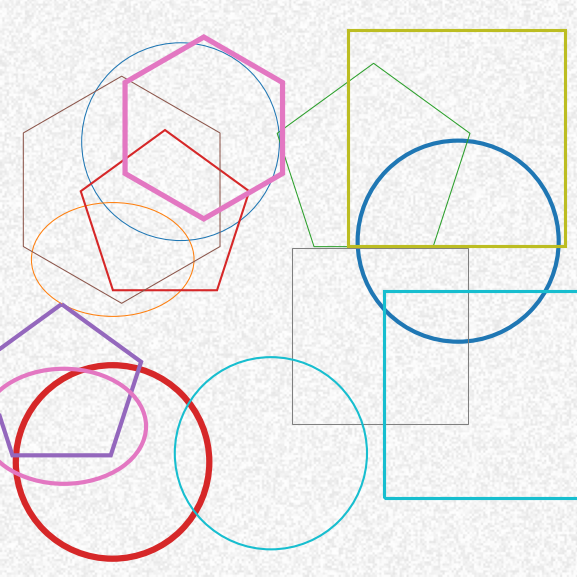[{"shape": "circle", "thickness": 2, "radius": 0.87, "center": [0.793, 0.582]}, {"shape": "circle", "thickness": 0.5, "radius": 0.86, "center": [0.313, 0.754]}, {"shape": "oval", "thickness": 0.5, "radius": 0.7, "center": [0.195, 0.55]}, {"shape": "pentagon", "thickness": 0.5, "radius": 0.88, "center": [0.647, 0.714]}, {"shape": "circle", "thickness": 3, "radius": 0.84, "center": [0.195, 0.199]}, {"shape": "pentagon", "thickness": 1, "radius": 0.77, "center": [0.286, 0.621]}, {"shape": "pentagon", "thickness": 2, "radius": 0.72, "center": [0.107, 0.328]}, {"shape": "hexagon", "thickness": 0.5, "radius": 0.98, "center": [0.211, 0.671]}, {"shape": "hexagon", "thickness": 2.5, "radius": 0.79, "center": [0.353, 0.778]}, {"shape": "oval", "thickness": 2, "radius": 0.71, "center": [0.111, 0.261]}, {"shape": "square", "thickness": 0.5, "radius": 0.76, "center": [0.657, 0.417]}, {"shape": "square", "thickness": 1.5, "radius": 0.94, "center": [0.791, 0.761]}, {"shape": "square", "thickness": 1.5, "radius": 0.9, "center": [0.844, 0.316]}, {"shape": "circle", "thickness": 1, "radius": 0.83, "center": [0.469, 0.214]}]